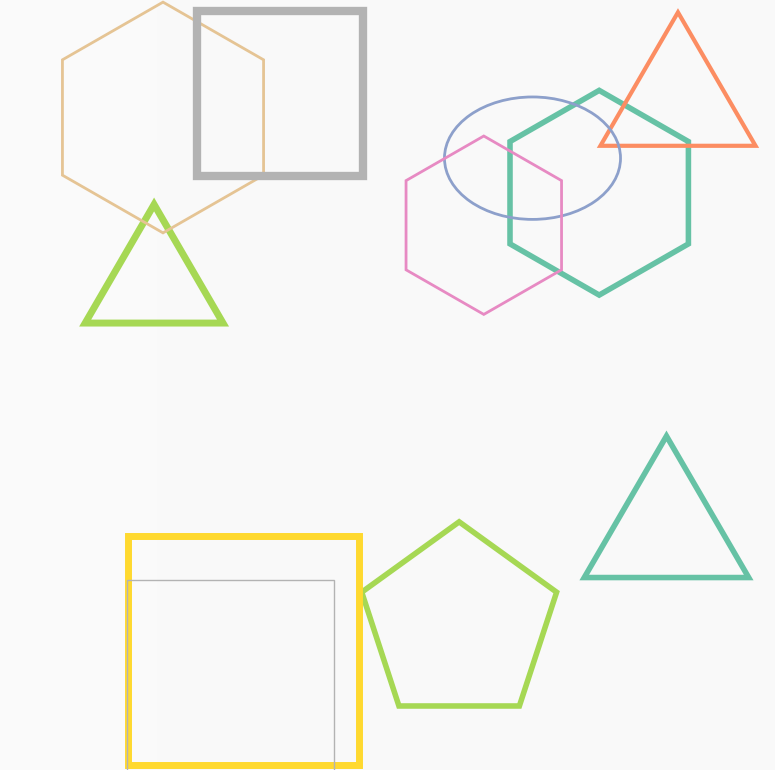[{"shape": "hexagon", "thickness": 2, "radius": 0.66, "center": [0.773, 0.75]}, {"shape": "triangle", "thickness": 2, "radius": 0.61, "center": [0.86, 0.311]}, {"shape": "triangle", "thickness": 1.5, "radius": 0.58, "center": [0.875, 0.868]}, {"shape": "oval", "thickness": 1, "radius": 0.57, "center": [0.687, 0.795]}, {"shape": "hexagon", "thickness": 1, "radius": 0.58, "center": [0.624, 0.708]}, {"shape": "triangle", "thickness": 2.5, "radius": 0.51, "center": [0.199, 0.632]}, {"shape": "pentagon", "thickness": 2, "radius": 0.66, "center": [0.592, 0.19]}, {"shape": "square", "thickness": 2.5, "radius": 0.74, "center": [0.314, 0.155]}, {"shape": "hexagon", "thickness": 1, "radius": 0.75, "center": [0.21, 0.847]}, {"shape": "square", "thickness": 0.5, "radius": 0.67, "center": [0.298, 0.113]}, {"shape": "square", "thickness": 3, "radius": 0.54, "center": [0.362, 0.879]}]